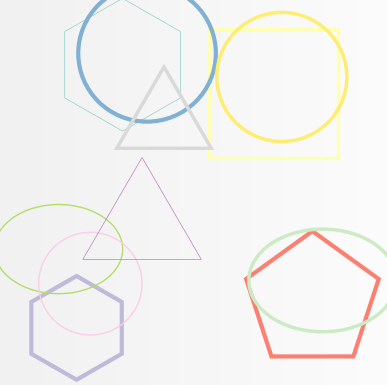[{"shape": "hexagon", "thickness": 0.5, "radius": 0.86, "center": [0.316, 0.832]}, {"shape": "square", "thickness": 2.5, "radius": 0.83, "center": [0.705, 0.757]}, {"shape": "hexagon", "thickness": 3, "radius": 0.67, "center": [0.198, 0.148]}, {"shape": "pentagon", "thickness": 3, "radius": 0.9, "center": [0.806, 0.22]}, {"shape": "circle", "thickness": 3, "radius": 0.89, "center": [0.379, 0.862]}, {"shape": "oval", "thickness": 1, "radius": 0.83, "center": [0.151, 0.353]}, {"shape": "circle", "thickness": 1, "radius": 0.67, "center": [0.233, 0.263]}, {"shape": "triangle", "thickness": 2.5, "radius": 0.7, "center": [0.423, 0.685]}, {"shape": "triangle", "thickness": 0.5, "radius": 0.88, "center": [0.367, 0.414]}, {"shape": "oval", "thickness": 2.5, "radius": 0.95, "center": [0.833, 0.272]}, {"shape": "circle", "thickness": 2.5, "radius": 0.84, "center": [0.727, 0.8]}]